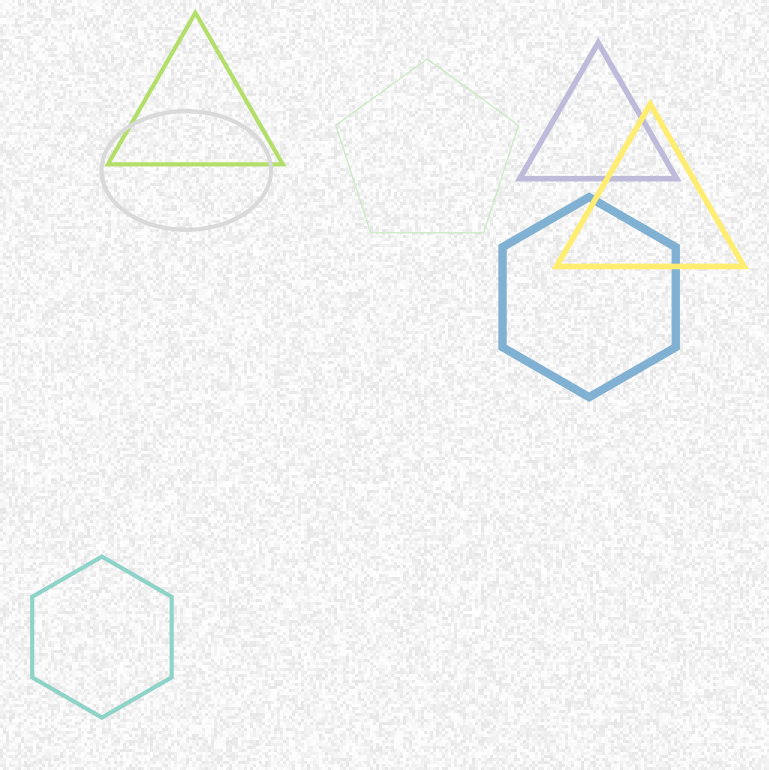[{"shape": "hexagon", "thickness": 1.5, "radius": 0.52, "center": [0.132, 0.173]}, {"shape": "triangle", "thickness": 2, "radius": 0.59, "center": [0.777, 0.827]}, {"shape": "hexagon", "thickness": 3, "radius": 0.65, "center": [0.765, 0.614]}, {"shape": "triangle", "thickness": 1.5, "radius": 0.66, "center": [0.254, 0.852]}, {"shape": "oval", "thickness": 1.5, "radius": 0.55, "center": [0.242, 0.779]}, {"shape": "pentagon", "thickness": 0.5, "radius": 0.62, "center": [0.555, 0.799]}, {"shape": "triangle", "thickness": 2, "radius": 0.7, "center": [0.844, 0.724]}]